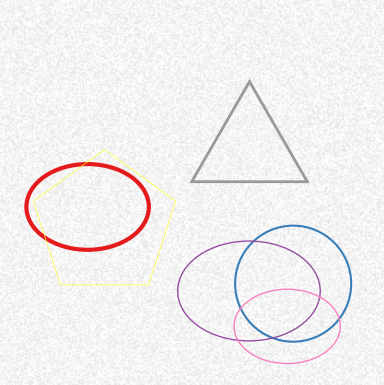[{"shape": "oval", "thickness": 3, "radius": 0.8, "center": [0.228, 0.463]}, {"shape": "circle", "thickness": 1.5, "radius": 0.75, "center": [0.761, 0.263]}, {"shape": "oval", "thickness": 1, "radius": 0.93, "center": [0.647, 0.244]}, {"shape": "pentagon", "thickness": 0.5, "radius": 0.97, "center": [0.271, 0.417]}, {"shape": "oval", "thickness": 1, "radius": 0.69, "center": [0.746, 0.152]}, {"shape": "triangle", "thickness": 2, "radius": 0.87, "center": [0.648, 0.615]}]